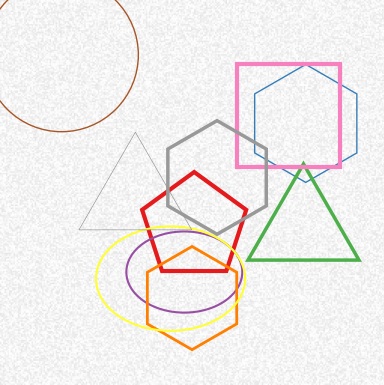[{"shape": "pentagon", "thickness": 3, "radius": 0.71, "center": [0.504, 0.411]}, {"shape": "hexagon", "thickness": 1, "radius": 0.77, "center": [0.794, 0.679]}, {"shape": "triangle", "thickness": 2.5, "radius": 0.83, "center": [0.788, 0.408]}, {"shape": "oval", "thickness": 1.5, "radius": 0.75, "center": [0.479, 0.293]}, {"shape": "hexagon", "thickness": 2, "radius": 0.67, "center": [0.499, 0.226]}, {"shape": "oval", "thickness": 1.5, "radius": 0.97, "center": [0.443, 0.276]}, {"shape": "circle", "thickness": 1, "radius": 1.0, "center": [0.16, 0.857]}, {"shape": "square", "thickness": 3, "radius": 0.67, "center": [0.75, 0.699]}, {"shape": "triangle", "thickness": 0.5, "radius": 0.85, "center": [0.352, 0.488]}, {"shape": "hexagon", "thickness": 2.5, "radius": 0.74, "center": [0.564, 0.539]}]